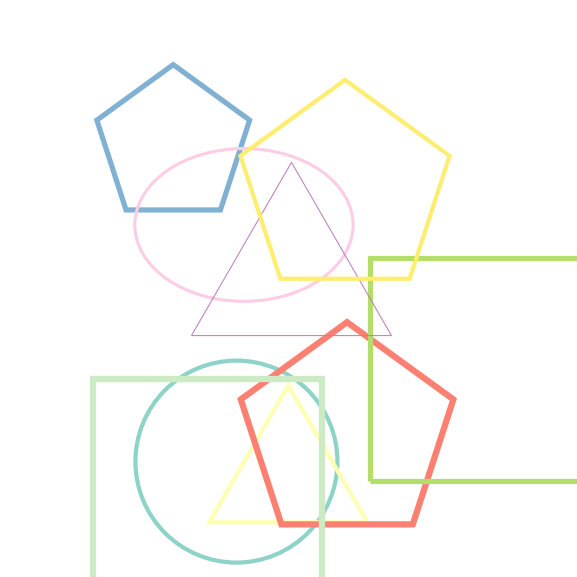[{"shape": "circle", "thickness": 2, "radius": 0.87, "center": [0.409, 0.2]}, {"shape": "triangle", "thickness": 2, "radius": 0.79, "center": [0.499, 0.174]}, {"shape": "pentagon", "thickness": 3, "radius": 0.97, "center": [0.601, 0.248]}, {"shape": "pentagon", "thickness": 2.5, "radius": 0.7, "center": [0.3, 0.748]}, {"shape": "square", "thickness": 2.5, "radius": 0.97, "center": [0.833, 0.359]}, {"shape": "oval", "thickness": 1.5, "radius": 0.94, "center": [0.422, 0.61]}, {"shape": "triangle", "thickness": 0.5, "radius": 1.0, "center": [0.505, 0.518]}, {"shape": "square", "thickness": 3, "radius": 0.99, "center": [0.359, 0.145]}, {"shape": "pentagon", "thickness": 2, "radius": 0.95, "center": [0.597, 0.67]}]